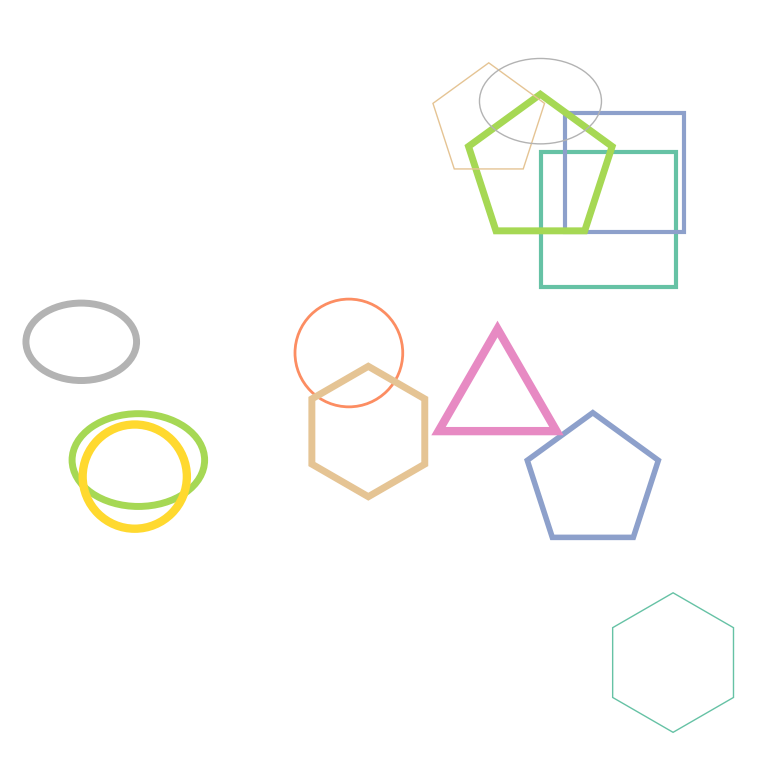[{"shape": "hexagon", "thickness": 0.5, "radius": 0.45, "center": [0.874, 0.14]}, {"shape": "square", "thickness": 1.5, "radius": 0.44, "center": [0.79, 0.715]}, {"shape": "circle", "thickness": 1, "radius": 0.35, "center": [0.453, 0.542]}, {"shape": "pentagon", "thickness": 2, "radius": 0.45, "center": [0.77, 0.375]}, {"shape": "square", "thickness": 1.5, "radius": 0.39, "center": [0.811, 0.776]}, {"shape": "triangle", "thickness": 3, "radius": 0.44, "center": [0.646, 0.484]}, {"shape": "pentagon", "thickness": 2.5, "radius": 0.49, "center": [0.702, 0.78]}, {"shape": "oval", "thickness": 2.5, "radius": 0.43, "center": [0.18, 0.403]}, {"shape": "circle", "thickness": 3, "radius": 0.34, "center": [0.175, 0.381]}, {"shape": "hexagon", "thickness": 2.5, "radius": 0.42, "center": [0.478, 0.44]}, {"shape": "pentagon", "thickness": 0.5, "radius": 0.38, "center": [0.635, 0.842]}, {"shape": "oval", "thickness": 2.5, "radius": 0.36, "center": [0.106, 0.556]}, {"shape": "oval", "thickness": 0.5, "radius": 0.4, "center": [0.702, 0.869]}]